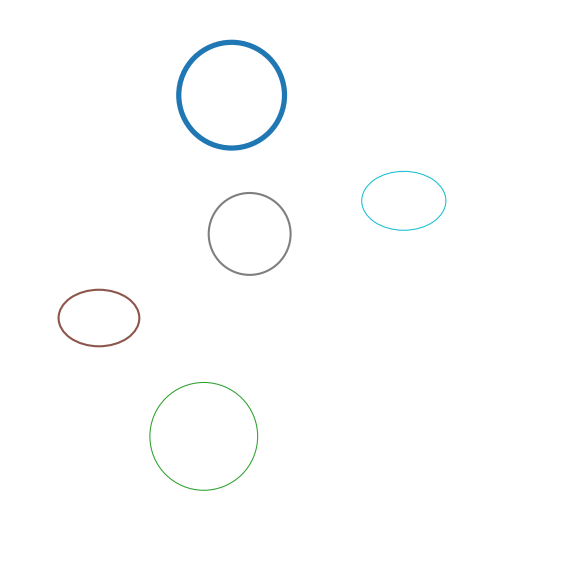[{"shape": "circle", "thickness": 2.5, "radius": 0.46, "center": [0.401, 0.834]}, {"shape": "circle", "thickness": 0.5, "radius": 0.47, "center": [0.353, 0.244]}, {"shape": "oval", "thickness": 1, "radius": 0.35, "center": [0.171, 0.448]}, {"shape": "circle", "thickness": 1, "radius": 0.35, "center": [0.432, 0.594]}, {"shape": "oval", "thickness": 0.5, "radius": 0.36, "center": [0.699, 0.651]}]